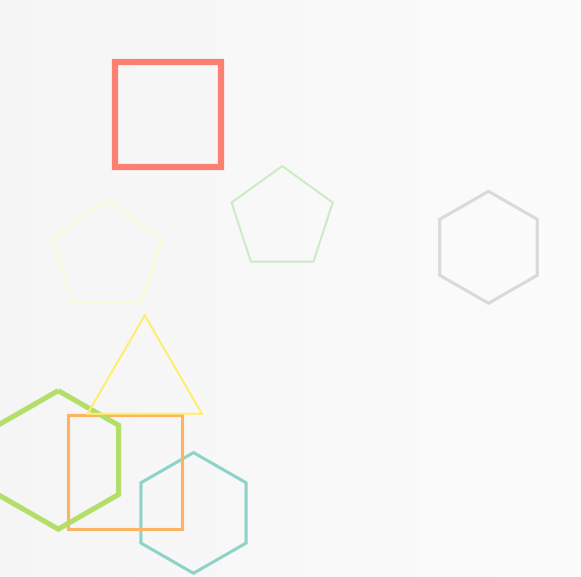[{"shape": "hexagon", "thickness": 1.5, "radius": 0.52, "center": [0.333, 0.111]}, {"shape": "pentagon", "thickness": 0.5, "radius": 0.49, "center": [0.184, 0.554]}, {"shape": "square", "thickness": 3, "radius": 0.46, "center": [0.29, 0.801]}, {"shape": "square", "thickness": 1.5, "radius": 0.49, "center": [0.215, 0.182]}, {"shape": "hexagon", "thickness": 2.5, "radius": 0.6, "center": [0.1, 0.203]}, {"shape": "hexagon", "thickness": 1.5, "radius": 0.48, "center": [0.84, 0.571]}, {"shape": "pentagon", "thickness": 1, "radius": 0.46, "center": [0.485, 0.62]}, {"shape": "triangle", "thickness": 1, "radius": 0.57, "center": [0.249, 0.339]}]